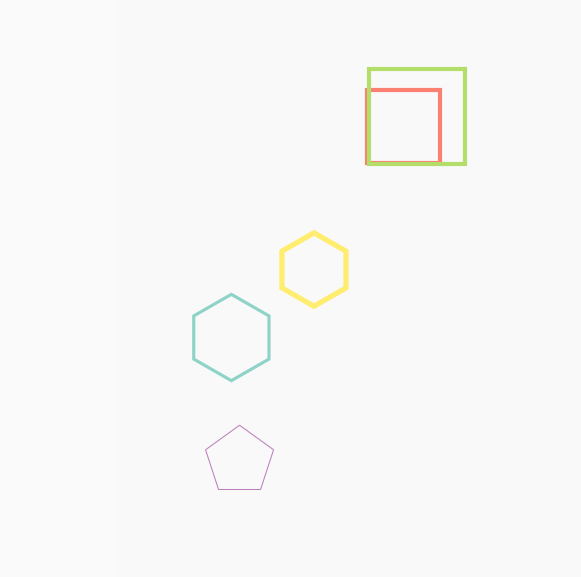[{"shape": "hexagon", "thickness": 1.5, "radius": 0.37, "center": [0.398, 0.415]}, {"shape": "square", "thickness": 2, "radius": 0.32, "center": [0.694, 0.78]}, {"shape": "square", "thickness": 2, "radius": 0.41, "center": [0.718, 0.797]}, {"shape": "pentagon", "thickness": 0.5, "radius": 0.31, "center": [0.412, 0.201]}, {"shape": "hexagon", "thickness": 2.5, "radius": 0.32, "center": [0.54, 0.532]}]